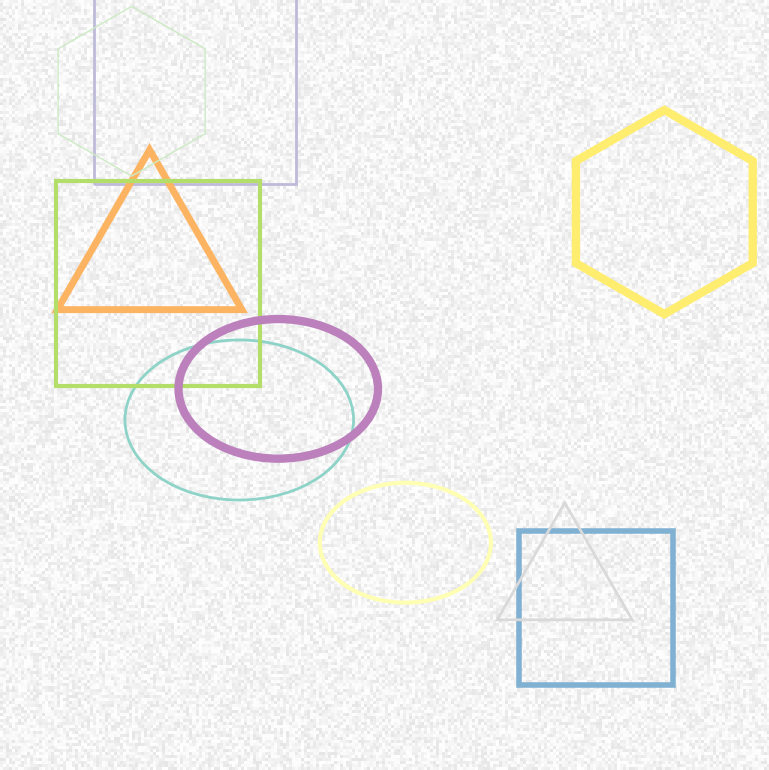[{"shape": "oval", "thickness": 1, "radius": 0.74, "center": [0.311, 0.455]}, {"shape": "oval", "thickness": 1.5, "radius": 0.56, "center": [0.526, 0.295]}, {"shape": "square", "thickness": 1, "radius": 0.66, "center": [0.254, 0.892]}, {"shape": "square", "thickness": 2, "radius": 0.5, "center": [0.774, 0.21]}, {"shape": "triangle", "thickness": 2.5, "radius": 0.69, "center": [0.194, 0.667]}, {"shape": "square", "thickness": 1.5, "radius": 0.66, "center": [0.205, 0.632]}, {"shape": "triangle", "thickness": 1, "radius": 0.51, "center": [0.733, 0.246]}, {"shape": "oval", "thickness": 3, "radius": 0.65, "center": [0.361, 0.495]}, {"shape": "hexagon", "thickness": 0.5, "radius": 0.55, "center": [0.171, 0.882]}, {"shape": "hexagon", "thickness": 3, "radius": 0.66, "center": [0.863, 0.725]}]